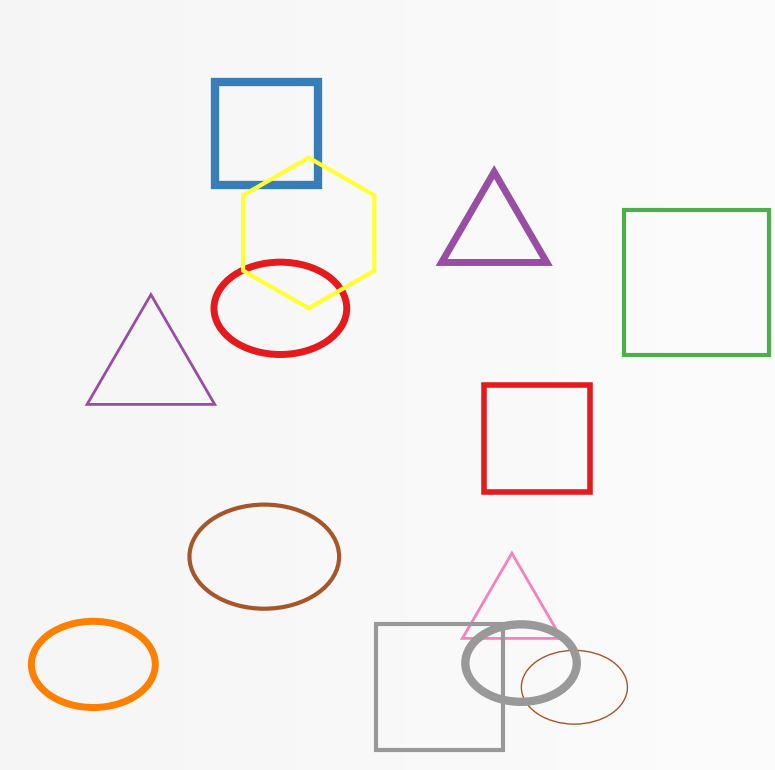[{"shape": "oval", "thickness": 2.5, "radius": 0.43, "center": [0.362, 0.6]}, {"shape": "square", "thickness": 2, "radius": 0.34, "center": [0.693, 0.431]}, {"shape": "square", "thickness": 3, "radius": 0.33, "center": [0.344, 0.826]}, {"shape": "square", "thickness": 1.5, "radius": 0.47, "center": [0.899, 0.633]}, {"shape": "triangle", "thickness": 1, "radius": 0.48, "center": [0.195, 0.522]}, {"shape": "triangle", "thickness": 2.5, "radius": 0.39, "center": [0.638, 0.698]}, {"shape": "oval", "thickness": 2.5, "radius": 0.4, "center": [0.12, 0.137]}, {"shape": "hexagon", "thickness": 1.5, "radius": 0.49, "center": [0.398, 0.697]}, {"shape": "oval", "thickness": 0.5, "radius": 0.34, "center": [0.741, 0.107]}, {"shape": "oval", "thickness": 1.5, "radius": 0.48, "center": [0.341, 0.277]}, {"shape": "triangle", "thickness": 1, "radius": 0.37, "center": [0.66, 0.208]}, {"shape": "oval", "thickness": 3, "radius": 0.36, "center": [0.672, 0.139]}, {"shape": "square", "thickness": 1.5, "radius": 0.41, "center": [0.567, 0.108]}]